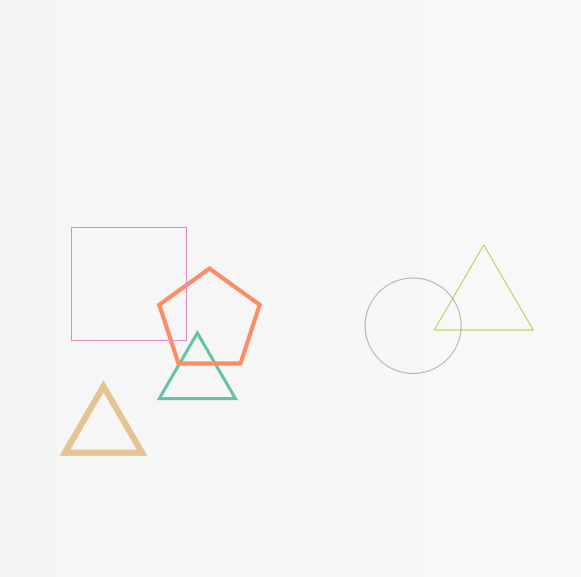[{"shape": "triangle", "thickness": 1.5, "radius": 0.38, "center": [0.34, 0.347]}, {"shape": "pentagon", "thickness": 2, "radius": 0.45, "center": [0.36, 0.443]}, {"shape": "square", "thickness": 0.5, "radius": 0.49, "center": [0.221, 0.508]}, {"shape": "triangle", "thickness": 0.5, "radius": 0.49, "center": [0.832, 0.477]}, {"shape": "triangle", "thickness": 3, "radius": 0.38, "center": [0.178, 0.254]}, {"shape": "circle", "thickness": 0.5, "radius": 0.41, "center": [0.711, 0.435]}]